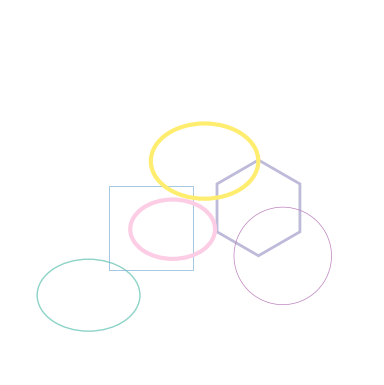[{"shape": "oval", "thickness": 1, "radius": 0.67, "center": [0.23, 0.233]}, {"shape": "hexagon", "thickness": 2, "radius": 0.62, "center": [0.671, 0.46]}, {"shape": "square", "thickness": 0.5, "radius": 0.55, "center": [0.392, 0.408]}, {"shape": "oval", "thickness": 3, "radius": 0.55, "center": [0.448, 0.405]}, {"shape": "circle", "thickness": 0.5, "radius": 0.63, "center": [0.734, 0.335]}, {"shape": "oval", "thickness": 3, "radius": 0.7, "center": [0.531, 0.582]}]